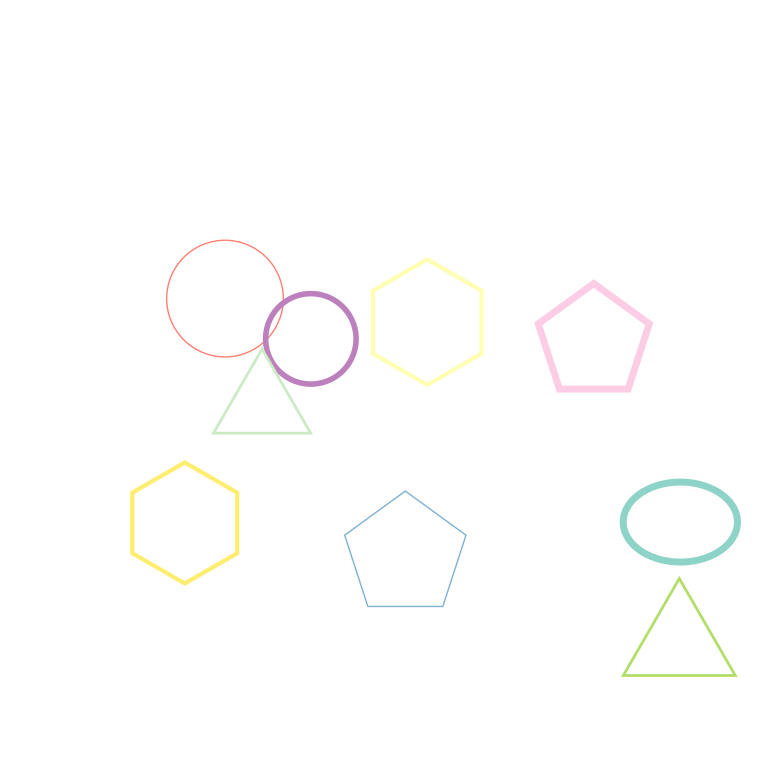[{"shape": "oval", "thickness": 2.5, "radius": 0.37, "center": [0.884, 0.322]}, {"shape": "hexagon", "thickness": 1.5, "radius": 0.41, "center": [0.555, 0.582]}, {"shape": "circle", "thickness": 0.5, "radius": 0.38, "center": [0.292, 0.612]}, {"shape": "pentagon", "thickness": 0.5, "radius": 0.41, "center": [0.526, 0.279]}, {"shape": "triangle", "thickness": 1, "radius": 0.42, "center": [0.882, 0.165]}, {"shape": "pentagon", "thickness": 2.5, "radius": 0.38, "center": [0.771, 0.556]}, {"shape": "circle", "thickness": 2, "radius": 0.29, "center": [0.404, 0.56]}, {"shape": "triangle", "thickness": 1, "radius": 0.36, "center": [0.34, 0.474]}, {"shape": "hexagon", "thickness": 1.5, "radius": 0.39, "center": [0.24, 0.321]}]